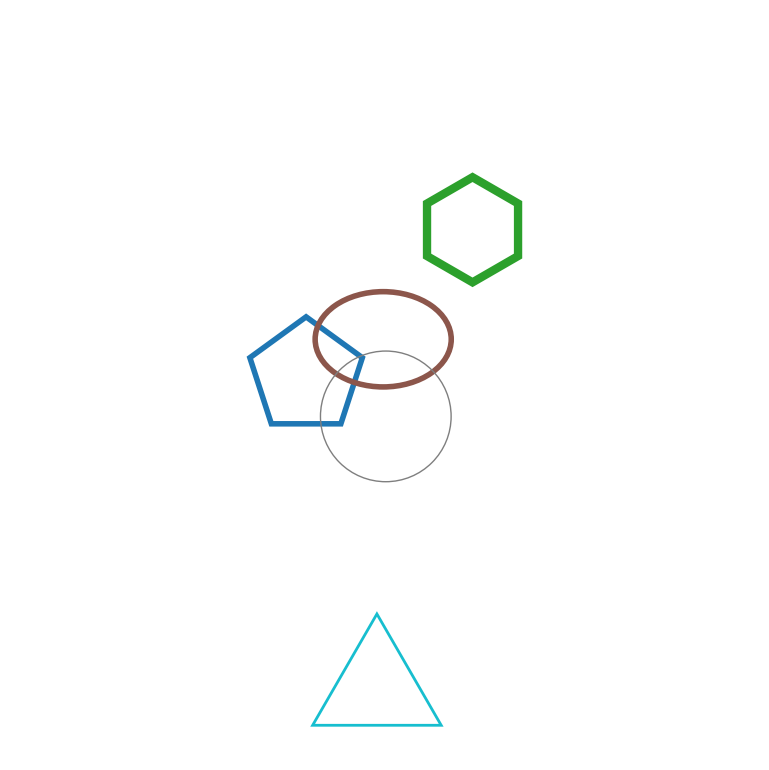[{"shape": "pentagon", "thickness": 2, "radius": 0.38, "center": [0.398, 0.512]}, {"shape": "hexagon", "thickness": 3, "radius": 0.34, "center": [0.614, 0.702]}, {"shape": "oval", "thickness": 2, "radius": 0.44, "center": [0.498, 0.559]}, {"shape": "circle", "thickness": 0.5, "radius": 0.42, "center": [0.501, 0.459]}, {"shape": "triangle", "thickness": 1, "radius": 0.48, "center": [0.489, 0.106]}]